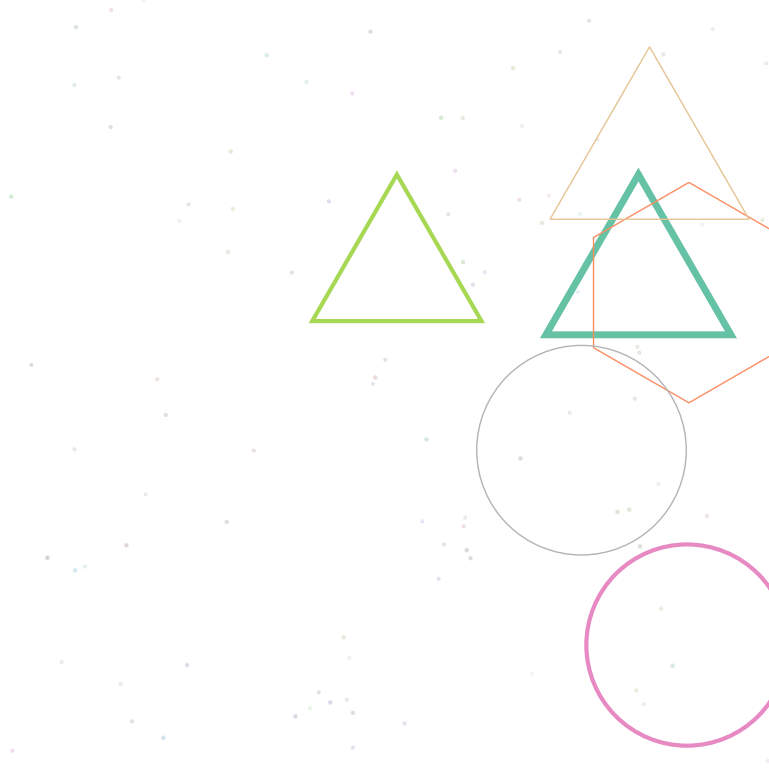[{"shape": "triangle", "thickness": 2.5, "radius": 0.69, "center": [0.829, 0.635]}, {"shape": "hexagon", "thickness": 0.5, "radius": 0.72, "center": [0.895, 0.62]}, {"shape": "circle", "thickness": 1.5, "radius": 0.65, "center": [0.892, 0.162]}, {"shape": "triangle", "thickness": 1.5, "radius": 0.63, "center": [0.515, 0.646]}, {"shape": "triangle", "thickness": 0.5, "radius": 0.75, "center": [0.844, 0.79]}, {"shape": "circle", "thickness": 0.5, "radius": 0.68, "center": [0.755, 0.415]}]